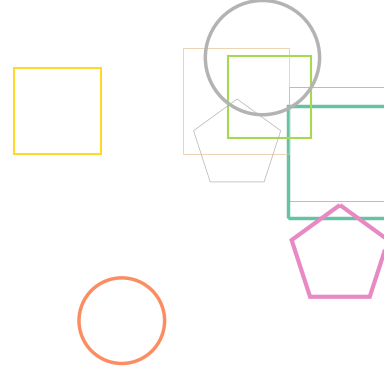[{"shape": "square", "thickness": 2.5, "radius": 0.73, "center": [0.894, 0.579]}, {"shape": "circle", "thickness": 2.5, "radius": 0.56, "center": [0.316, 0.167]}, {"shape": "square", "thickness": 0.5, "radius": 0.74, "center": [0.897, 0.626]}, {"shape": "pentagon", "thickness": 3, "radius": 0.66, "center": [0.883, 0.336]}, {"shape": "square", "thickness": 1.5, "radius": 0.54, "center": [0.701, 0.748]}, {"shape": "square", "thickness": 1.5, "radius": 0.56, "center": [0.15, 0.712]}, {"shape": "square", "thickness": 0.5, "radius": 0.69, "center": [0.612, 0.738]}, {"shape": "pentagon", "thickness": 0.5, "radius": 0.6, "center": [0.616, 0.624]}, {"shape": "circle", "thickness": 2.5, "radius": 0.74, "center": [0.682, 0.85]}]